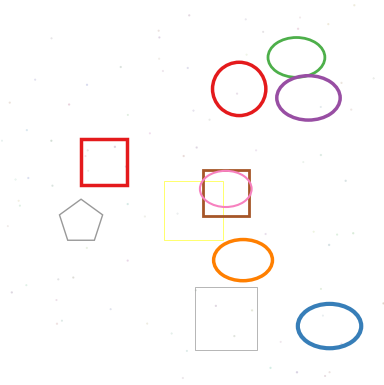[{"shape": "circle", "thickness": 2.5, "radius": 0.35, "center": [0.621, 0.769]}, {"shape": "square", "thickness": 2.5, "radius": 0.3, "center": [0.271, 0.579]}, {"shape": "oval", "thickness": 3, "radius": 0.41, "center": [0.856, 0.153]}, {"shape": "oval", "thickness": 2, "radius": 0.37, "center": [0.77, 0.851]}, {"shape": "oval", "thickness": 2.5, "radius": 0.41, "center": [0.801, 0.746]}, {"shape": "oval", "thickness": 2.5, "radius": 0.38, "center": [0.631, 0.324]}, {"shape": "square", "thickness": 0.5, "radius": 0.38, "center": [0.503, 0.453]}, {"shape": "square", "thickness": 2, "radius": 0.3, "center": [0.587, 0.498]}, {"shape": "oval", "thickness": 1.5, "radius": 0.34, "center": [0.586, 0.509]}, {"shape": "square", "thickness": 0.5, "radius": 0.41, "center": [0.587, 0.172]}, {"shape": "pentagon", "thickness": 1, "radius": 0.29, "center": [0.211, 0.424]}]